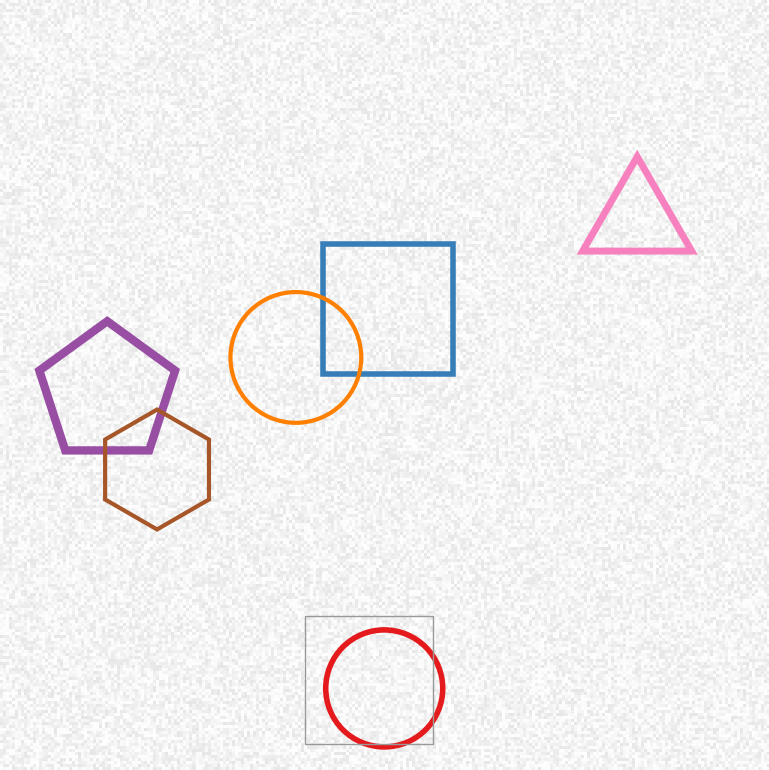[{"shape": "circle", "thickness": 2, "radius": 0.38, "center": [0.499, 0.106]}, {"shape": "square", "thickness": 2, "radius": 0.42, "center": [0.504, 0.599]}, {"shape": "pentagon", "thickness": 3, "radius": 0.46, "center": [0.139, 0.49]}, {"shape": "circle", "thickness": 1.5, "radius": 0.42, "center": [0.384, 0.536]}, {"shape": "hexagon", "thickness": 1.5, "radius": 0.39, "center": [0.204, 0.39]}, {"shape": "triangle", "thickness": 2.5, "radius": 0.41, "center": [0.828, 0.715]}, {"shape": "square", "thickness": 0.5, "radius": 0.42, "center": [0.479, 0.117]}]